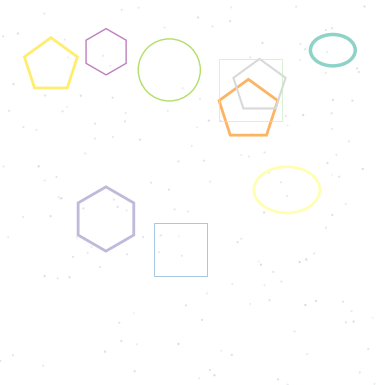[{"shape": "oval", "thickness": 2.5, "radius": 0.29, "center": [0.864, 0.87]}, {"shape": "oval", "thickness": 2, "radius": 0.43, "center": [0.745, 0.507]}, {"shape": "hexagon", "thickness": 2, "radius": 0.42, "center": [0.275, 0.431]}, {"shape": "square", "thickness": 0.5, "radius": 0.34, "center": [0.468, 0.352]}, {"shape": "pentagon", "thickness": 2, "radius": 0.4, "center": [0.645, 0.714]}, {"shape": "circle", "thickness": 1, "radius": 0.4, "center": [0.44, 0.818]}, {"shape": "pentagon", "thickness": 1.5, "radius": 0.36, "center": [0.674, 0.776]}, {"shape": "hexagon", "thickness": 1, "radius": 0.3, "center": [0.276, 0.866]}, {"shape": "square", "thickness": 0.5, "radius": 0.4, "center": [0.651, 0.766]}, {"shape": "pentagon", "thickness": 2, "radius": 0.36, "center": [0.132, 0.83]}]